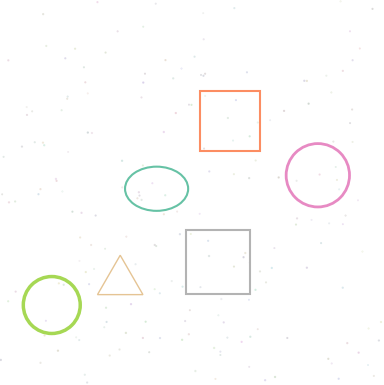[{"shape": "oval", "thickness": 1.5, "radius": 0.41, "center": [0.407, 0.51]}, {"shape": "square", "thickness": 1.5, "radius": 0.39, "center": [0.598, 0.686]}, {"shape": "circle", "thickness": 2, "radius": 0.41, "center": [0.826, 0.545]}, {"shape": "circle", "thickness": 2.5, "radius": 0.37, "center": [0.134, 0.208]}, {"shape": "triangle", "thickness": 1, "radius": 0.34, "center": [0.312, 0.269]}, {"shape": "square", "thickness": 1.5, "radius": 0.42, "center": [0.567, 0.32]}]